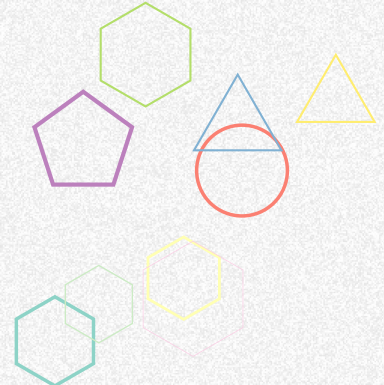[{"shape": "hexagon", "thickness": 2.5, "radius": 0.58, "center": [0.143, 0.113]}, {"shape": "hexagon", "thickness": 2, "radius": 0.54, "center": [0.477, 0.277]}, {"shape": "circle", "thickness": 2.5, "radius": 0.59, "center": [0.629, 0.557]}, {"shape": "triangle", "thickness": 1.5, "radius": 0.66, "center": [0.618, 0.675]}, {"shape": "hexagon", "thickness": 1.5, "radius": 0.67, "center": [0.378, 0.858]}, {"shape": "hexagon", "thickness": 0.5, "radius": 0.75, "center": [0.501, 0.224]}, {"shape": "pentagon", "thickness": 3, "radius": 0.67, "center": [0.216, 0.628]}, {"shape": "hexagon", "thickness": 1, "radius": 0.5, "center": [0.257, 0.21]}, {"shape": "triangle", "thickness": 1.5, "radius": 0.58, "center": [0.872, 0.741]}]